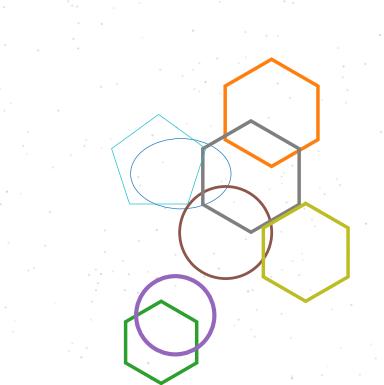[{"shape": "oval", "thickness": 0.5, "radius": 0.65, "center": [0.47, 0.549]}, {"shape": "hexagon", "thickness": 2.5, "radius": 0.7, "center": [0.705, 0.707]}, {"shape": "hexagon", "thickness": 2.5, "radius": 0.53, "center": [0.419, 0.111]}, {"shape": "circle", "thickness": 3, "radius": 0.51, "center": [0.455, 0.181]}, {"shape": "circle", "thickness": 2, "radius": 0.6, "center": [0.586, 0.396]}, {"shape": "hexagon", "thickness": 2.5, "radius": 0.72, "center": [0.652, 0.541]}, {"shape": "hexagon", "thickness": 2.5, "radius": 0.64, "center": [0.794, 0.345]}, {"shape": "pentagon", "thickness": 0.5, "radius": 0.64, "center": [0.412, 0.574]}]